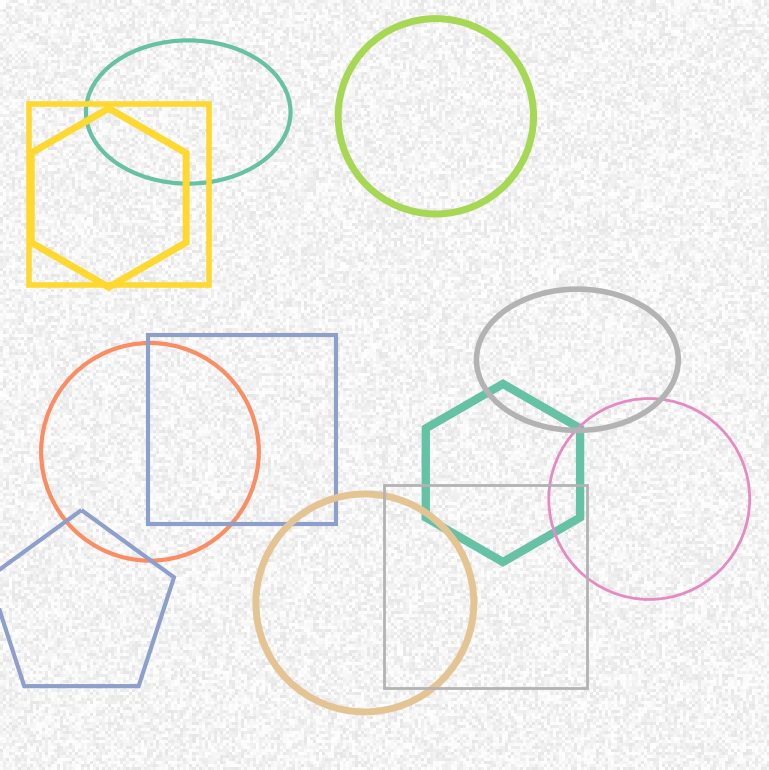[{"shape": "hexagon", "thickness": 3, "radius": 0.58, "center": [0.653, 0.386]}, {"shape": "oval", "thickness": 1.5, "radius": 0.66, "center": [0.244, 0.855]}, {"shape": "circle", "thickness": 1.5, "radius": 0.71, "center": [0.195, 0.413]}, {"shape": "pentagon", "thickness": 1.5, "radius": 0.63, "center": [0.106, 0.211]}, {"shape": "square", "thickness": 1.5, "radius": 0.61, "center": [0.314, 0.442]}, {"shape": "circle", "thickness": 1, "radius": 0.65, "center": [0.843, 0.352]}, {"shape": "circle", "thickness": 2.5, "radius": 0.63, "center": [0.566, 0.849]}, {"shape": "hexagon", "thickness": 2.5, "radius": 0.58, "center": [0.141, 0.743]}, {"shape": "square", "thickness": 2, "radius": 0.59, "center": [0.154, 0.747]}, {"shape": "circle", "thickness": 2.5, "radius": 0.71, "center": [0.474, 0.217]}, {"shape": "oval", "thickness": 2, "radius": 0.66, "center": [0.75, 0.533]}, {"shape": "square", "thickness": 1, "radius": 0.66, "center": [0.63, 0.238]}]